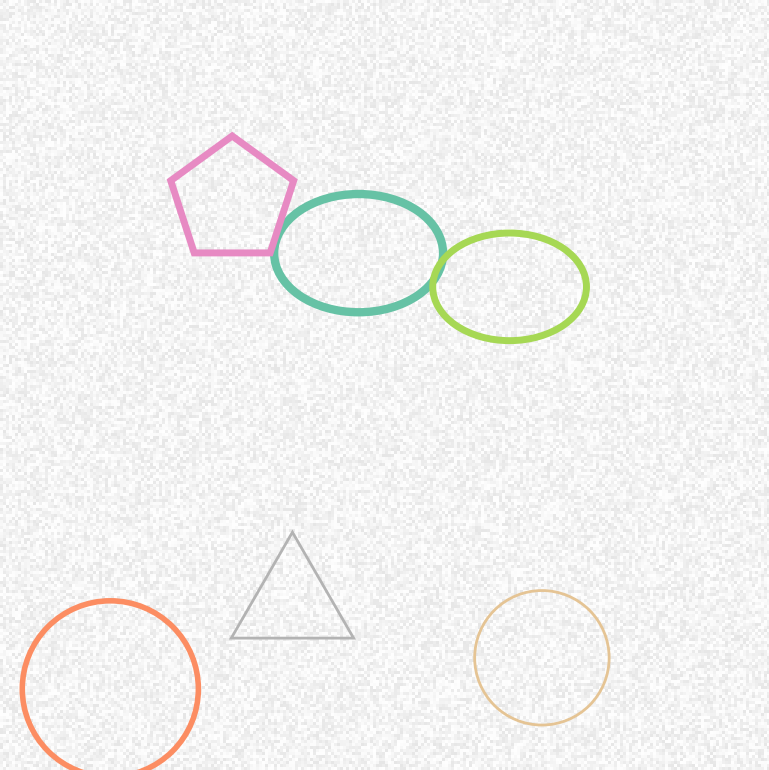[{"shape": "oval", "thickness": 3, "radius": 0.55, "center": [0.466, 0.671]}, {"shape": "circle", "thickness": 2, "radius": 0.57, "center": [0.143, 0.105]}, {"shape": "pentagon", "thickness": 2.5, "radius": 0.42, "center": [0.302, 0.739]}, {"shape": "oval", "thickness": 2.5, "radius": 0.5, "center": [0.662, 0.627]}, {"shape": "circle", "thickness": 1, "radius": 0.44, "center": [0.704, 0.146]}, {"shape": "triangle", "thickness": 1, "radius": 0.46, "center": [0.38, 0.217]}]